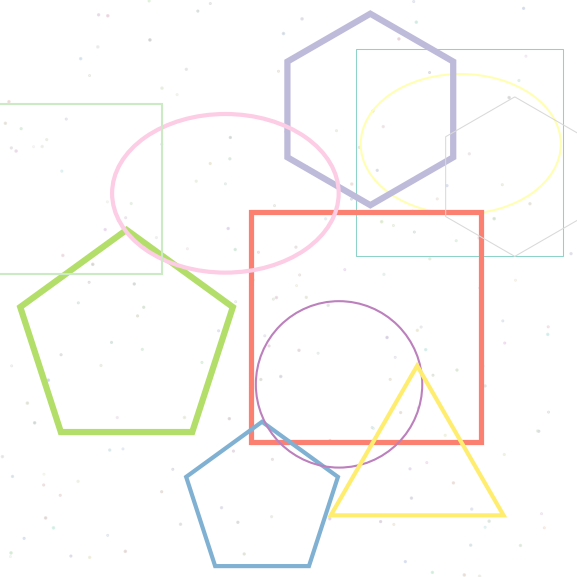[{"shape": "square", "thickness": 0.5, "radius": 0.9, "center": [0.795, 0.735]}, {"shape": "oval", "thickness": 1, "radius": 0.87, "center": [0.798, 0.75]}, {"shape": "hexagon", "thickness": 3, "radius": 0.83, "center": [0.641, 0.81]}, {"shape": "square", "thickness": 2.5, "radius": 1.0, "center": [0.633, 0.433]}, {"shape": "pentagon", "thickness": 2, "radius": 0.69, "center": [0.454, 0.131]}, {"shape": "pentagon", "thickness": 3, "radius": 0.97, "center": [0.219, 0.408]}, {"shape": "oval", "thickness": 2, "radius": 0.98, "center": [0.39, 0.664]}, {"shape": "hexagon", "thickness": 0.5, "radius": 0.69, "center": [0.891, 0.693]}, {"shape": "circle", "thickness": 1, "radius": 0.72, "center": [0.587, 0.334]}, {"shape": "square", "thickness": 1, "radius": 0.74, "center": [0.134, 0.671]}, {"shape": "triangle", "thickness": 2, "radius": 0.86, "center": [0.722, 0.193]}]